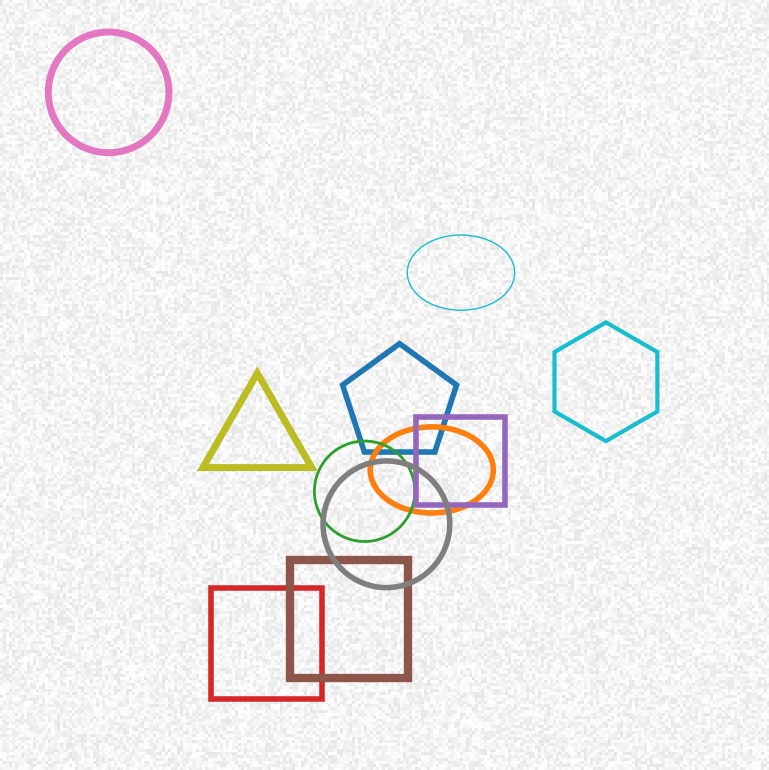[{"shape": "pentagon", "thickness": 2, "radius": 0.39, "center": [0.519, 0.476]}, {"shape": "oval", "thickness": 2, "radius": 0.4, "center": [0.561, 0.39]}, {"shape": "circle", "thickness": 1, "radius": 0.33, "center": [0.474, 0.362]}, {"shape": "square", "thickness": 2, "radius": 0.36, "center": [0.346, 0.164]}, {"shape": "square", "thickness": 2, "radius": 0.29, "center": [0.598, 0.401]}, {"shape": "square", "thickness": 3, "radius": 0.38, "center": [0.453, 0.196]}, {"shape": "circle", "thickness": 2.5, "radius": 0.39, "center": [0.141, 0.88]}, {"shape": "circle", "thickness": 2, "radius": 0.41, "center": [0.502, 0.319]}, {"shape": "triangle", "thickness": 2.5, "radius": 0.41, "center": [0.334, 0.434]}, {"shape": "hexagon", "thickness": 1.5, "radius": 0.39, "center": [0.787, 0.504]}, {"shape": "oval", "thickness": 0.5, "radius": 0.35, "center": [0.599, 0.646]}]